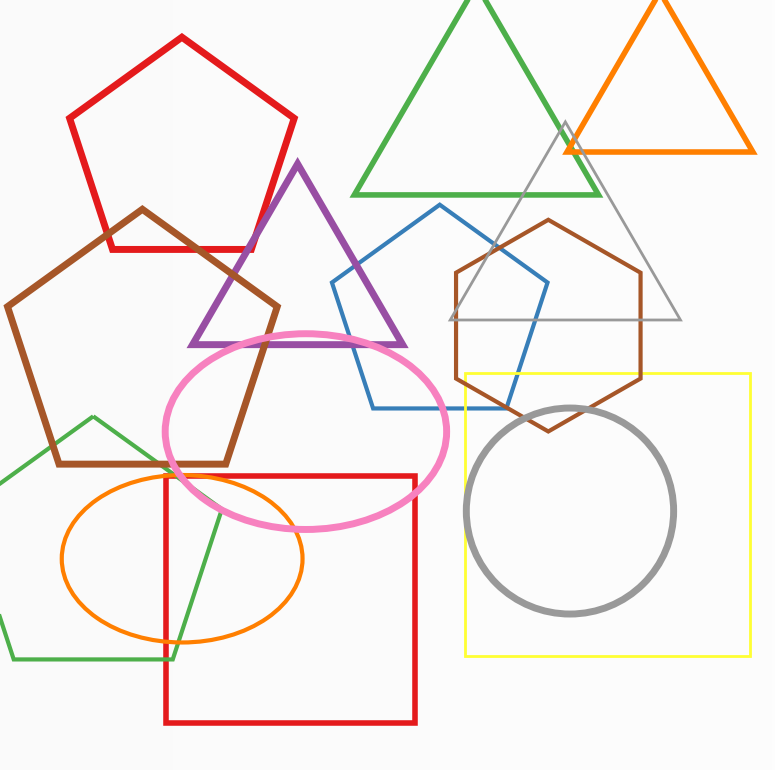[{"shape": "pentagon", "thickness": 2.5, "radius": 0.76, "center": [0.235, 0.799]}, {"shape": "square", "thickness": 2, "radius": 0.8, "center": [0.375, 0.221]}, {"shape": "pentagon", "thickness": 1.5, "radius": 0.73, "center": [0.567, 0.588]}, {"shape": "triangle", "thickness": 2, "radius": 0.91, "center": [0.615, 0.838]}, {"shape": "pentagon", "thickness": 1.5, "radius": 0.87, "center": [0.12, 0.285]}, {"shape": "triangle", "thickness": 2.5, "radius": 0.78, "center": [0.384, 0.631]}, {"shape": "triangle", "thickness": 2, "radius": 0.69, "center": [0.852, 0.872]}, {"shape": "oval", "thickness": 1.5, "radius": 0.78, "center": [0.235, 0.274]}, {"shape": "square", "thickness": 1, "radius": 0.92, "center": [0.784, 0.332]}, {"shape": "pentagon", "thickness": 2.5, "radius": 0.91, "center": [0.184, 0.545]}, {"shape": "hexagon", "thickness": 1.5, "radius": 0.69, "center": [0.707, 0.577]}, {"shape": "oval", "thickness": 2.5, "radius": 0.91, "center": [0.395, 0.439]}, {"shape": "circle", "thickness": 2.5, "radius": 0.67, "center": [0.735, 0.336]}, {"shape": "triangle", "thickness": 1, "radius": 0.86, "center": [0.729, 0.67]}]